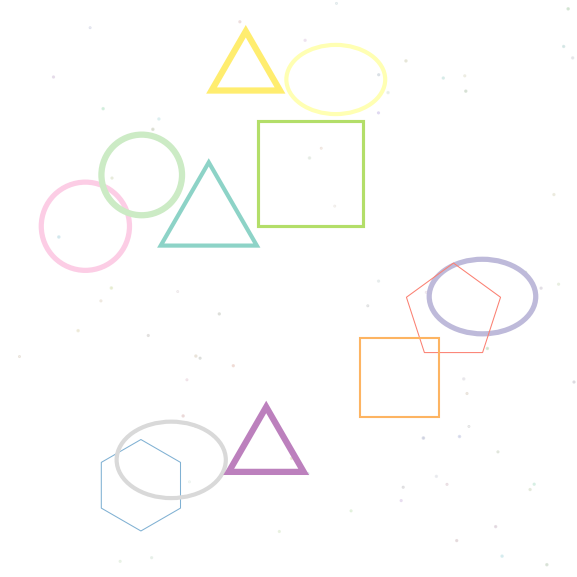[{"shape": "triangle", "thickness": 2, "radius": 0.48, "center": [0.361, 0.622]}, {"shape": "oval", "thickness": 2, "radius": 0.43, "center": [0.581, 0.861]}, {"shape": "oval", "thickness": 2.5, "radius": 0.46, "center": [0.835, 0.486]}, {"shape": "pentagon", "thickness": 0.5, "radius": 0.43, "center": [0.785, 0.458]}, {"shape": "hexagon", "thickness": 0.5, "radius": 0.4, "center": [0.244, 0.159]}, {"shape": "square", "thickness": 1, "radius": 0.34, "center": [0.691, 0.345]}, {"shape": "square", "thickness": 1.5, "radius": 0.45, "center": [0.537, 0.698]}, {"shape": "circle", "thickness": 2.5, "radius": 0.38, "center": [0.148, 0.607]}, {"shape": "oval", "thickness": 2, "radius": 0.47, "center": [0.296, 0.203]}, {"shape": "triangle", "thickness": 3, "radius": 0.37, "center": [0.461, 0.22]}, {"shape": "circle", "thickness": 3, "radius": 0.35, "center": [0.245, 0.696]}, {"shape": "triangle", "thickness": 3, "radius": 0.34, "center": [0.426, 0.877]}]